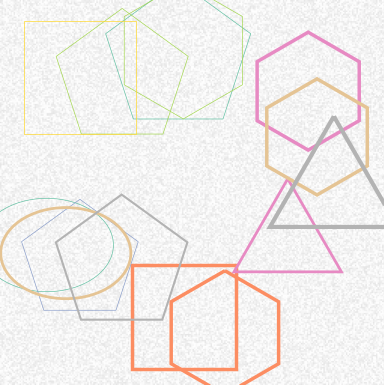[{"shape": "pentagon", "thickness": 0.5, "radius": 0.99, "center": [0.463, 0.851]}, {"shape": "oval", "thickness": 0.5, "radius": 0.87, "center": [0.121, 0.364]}, {"shape": "hexagon", "thickness": 2.5, "radius": 0.81, "center": [0.584, 0.136]}, {"shape": "square", "thickness": 2.5, "radius": 0.68, "center": [0.477, 0.177]}, {"shape": "pentagon", "thickness": 0.5, "radius": 0.8, "center": [0.207, 0.323]}, {"shape": "triangle", "thickness": 2, "radius": 0.81, "center": [0.747, 0.374]}, {"shape": "hexagon", "thickness": 2.5, "radius": 0.77, "center": [0.8, 0.763]}, {"shape": "pentagon", "thickness": 0.5, "radius": 0.9, "center": [0.317, 0.798]}, {"shape": "hexagon", "thickness": 0.5, "radius": 0.89, "center": [0.476, 0.868]}, {"shape": "square", "thickness": 0.5, "radius": 0.73, "center": [0.207, 0.799]}, {"shape": "oval", "thickness": 2, "radius": 0.85, "center": [0.171, 0.343]}, {"shape": "hexagon", "thickness": 2.5, "radius": 0.75, "center": [0.823, 0.644]}, {"shape": "pentagon", "thickness": 1.5, "radius": 0.9, "center": [0.316, 0.315]}, {"shape": "triangle", "thickness": 3, "radius": 0.96, "center": [0.867, 0.506]}]